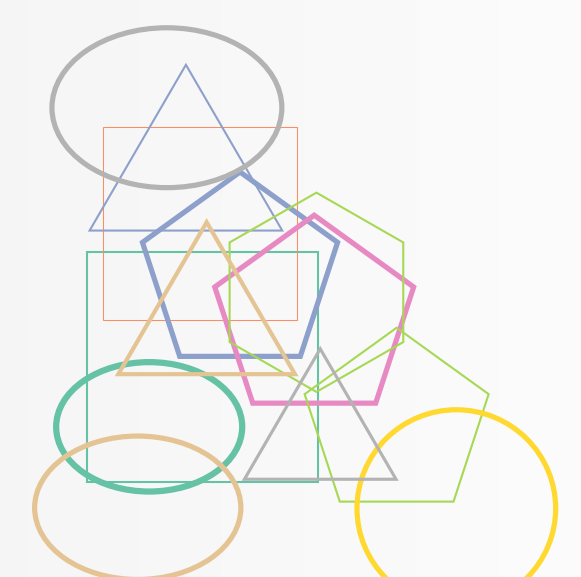[{"shape": "square", "thickness": 1, "radius": 1.0, "center": [0.349, 0.363]}, {"shape": "oval", "thickness": 3, "radius": 0.8, "center": [0.257, 0.26]}, {"shape": "square", "thickness": 0.5, "radius": 0.84, "center": [0.344, 0.613]}, {"shape": "pentagon", "thickness": 2.5, "radius": 0.88, "center": [0.413, 0.525]}, {"shape": "triangle", "thickness": 1, "radius": 0.96, "center": [0.32, 0.696]}, {"shape": "pentagon", "thickness": 2.5, "radius": 0.9, "center": [0.541, 0.447]}, {"shape": "hexagon", "thickness": 1, "radius": 0.86, "center": [0.544, 0.493]}, {"shape": "pentagon", "thickness": 1, "radius": 0.83, "center": [0.682, 0.265]}, {"shape": "circle", "thickness": 2.5, "radius": 0.85, "center": [0.785, 0.119]}, {"shape": "oval", "thickness": 2.5, "radius": 0.89, "center": [0.237, 0.12]}, {"shape": "triangle", "thickness": 2, "radius": 0.88, "center": [0.356, 0.439]}, {"shape": "oval", "thickness": 2.5, "radius": 0.99, "center": [0.287, 0.813]}, {"shape": "triangle", "thickness": 1.5, "radius": 0.75, "center": [0.551, 0.245]}]